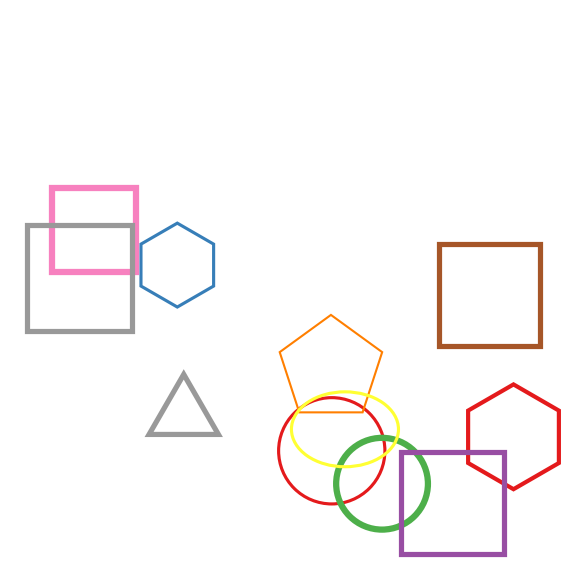[{"shape": "circle", "thickness": 1.5, "radius": 0.46, "center": [0.574, 0.219]}, {"shape": "hexagon", "thickness": 2, "radius": 0.45, "center": [0.889, 0.243]}, {"shape": "hexagon", "thickness": 1.5, "radius": 0.36, "center": [0.307, 0.54]}, {"shape": "circle", "thickness": 3, "radius": 0.4, "center": [0.662, 0.162]}, {"shape": "square", "thickness": 2.5, "radius": 0.44, "center": [0.784, 0.128]}, {"shape": "pentagon", "thickness": 1, "radius": 0.47, "center": [0.573, 0.361]}, {"shape": "oval", "thickness": 1.5, "radius": 0.46, "center": [0.597, 0.256]}, {"shape": "square", "thickness": 2.5, "radius": 0.44, "center": [0.847, 0.489]}, {"shape": "square", "thickness": 3, "radius": 0.36, "center": [0.162, 0.6]}, {"shape": "square", "thickness": 2.5, "radius": 0.46, "center": [0.137, 0.518]}, {"shape": "triangle", "thickness": 2.5, "radius": 0.35, "center": [0.318, 0.282]}]